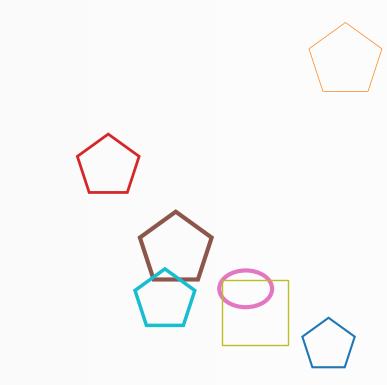[{"shape": "pentagon", "thickness": 1.5, "radius": 0.36, "center": [0.848, 0.104]}, {"shape": "pentagon", "thickness": 0.5, "radius": 0.49, "center": [0.892, 0.843]}, {"shape": "pentagon", "thickness": 2, "radius": 0.42, "center": [0.279, 0.568]}, {"shape": "pentagon", "thickness": 3, "radius": 0.49, "center": [0.454, 0.353]}, {"shape": "oval", "thickness": 3, "radius": 0.34, "center": [0.634, 0.25]}, {"shape": "square", "thickness": 1, "radius": 0.43, "center": [0.659, 0.189]}, {"shape": "pentagon", "thickness": 2.5, "radius": 0.41, "center": [0.426, 0.22]}]